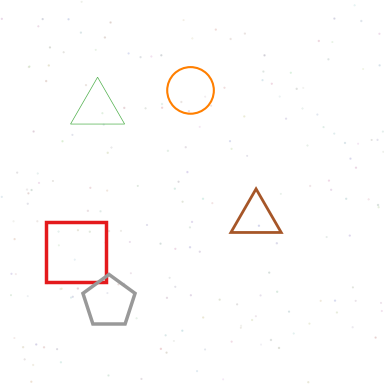[{"shape": "square", "thickness": 2.5, "radius": 0.39, "center": [0.198, 0.346]}, {"shape": "triangle", "thickness": 0.5, "radius": 0.41, "center": [0.253, 0.718]}, {"shape": "circle", "thickness": 1.5, "radius": 0.3, "center": [0.495, 0.765]}, {"shape": "triangle", "thickness": 2, "radius": 0.38, "center": [0.665, 0.434]}, {"shape": "pentagon", "thickness": 2.5, "radius": 0.36, "center": [0.283, 0.216]}]